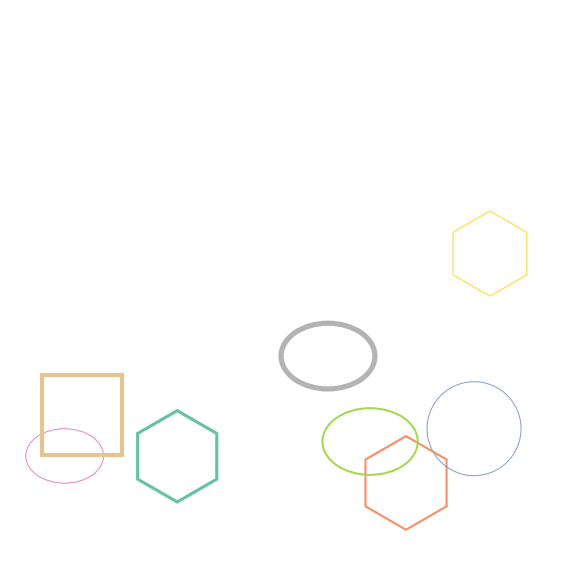[{"shape": "hexagon", "thickness": 1.5, "radius": 0.4, "center": [0.307, 0.209]}, {"shape": "hexagon", "thickness": 1, "radius": 0.41, "center": [0.703, 0.163]}, {"shape": "circle", "thickness": 0.5, "radius": 0.41, "center": [0.821, 0.257]}, {"shape": "oval", "thickness": 0.5, "radius": 0.34, "center": [0.112, 0.21]}, {"shape": "oval", "thickness": 1, "radius": 0.41, "center": [0.641, 0.235]}, {"shape": "hexagon", "thickness": 0.5, "radius": 0.37, "center": [0.848, 0.56]}, {"shape": "square", "thickness": 2, "radius": 0.35, "center": [0.142, 0.281]}, {"shape": "oval", "thickness": 2.5, "radius": 0.41, "center": [0.568, 0.383]}]